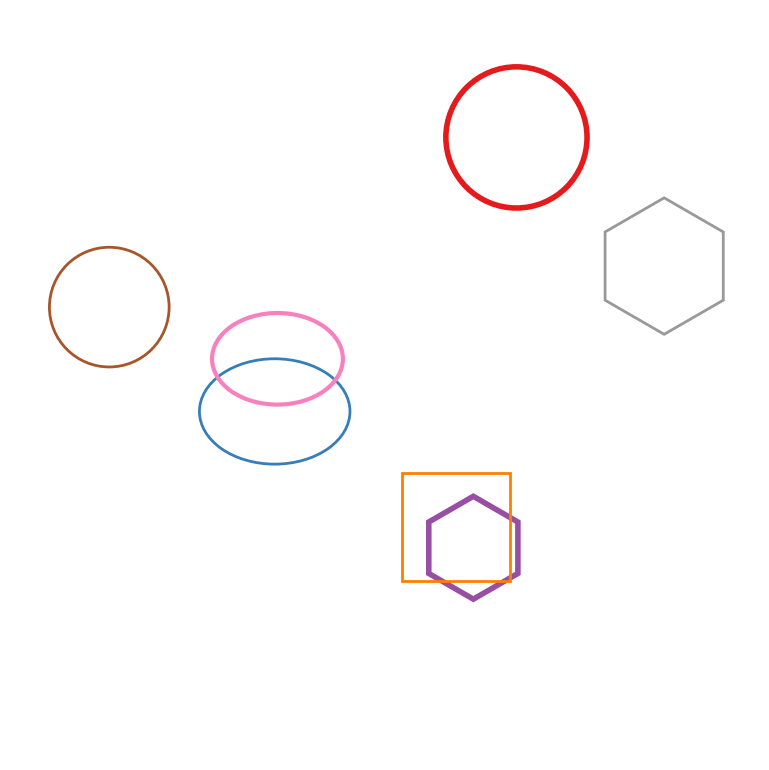[{"shape": "circle", "thickness": 2, "radius": 0.46, "center": [0.671, 0.822]}, {"shape": "oval", "thickness": 1, "radius": 0.49, "center": [0.357, 0.466]}, {"shape": "hexagon", "thickness": 2, "radius": 0.33, "center": [0.615, 0.289]}, {"shape": "square", "thickness": 1, "radius": 0.35, "center": [0.592, 0.316]}, {"shape": "circle", "thickness": 1, "radius": 0.39, "center": [0.142, 0.601]}, {"shape": "oval", "thickness": 1.5, "radius": 0.42, "center": [0.36, 0.534]}, {"shape": "hexagon", "thickness": 1, "radius": 0.44, "center": [0.863, 0.654]}]